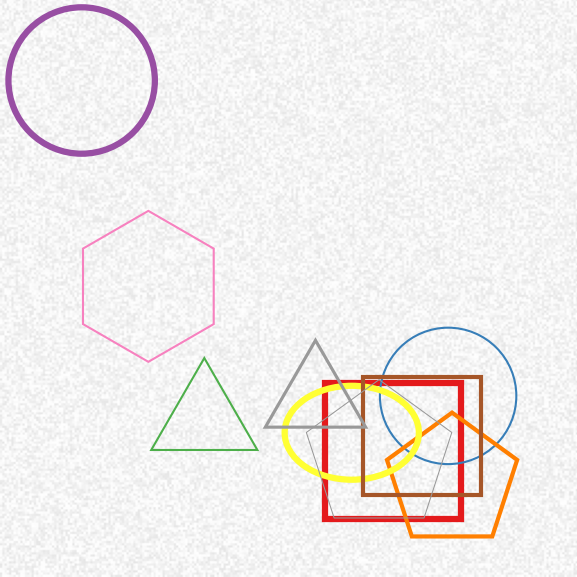[{"shape": "square", "thickness": 3, "radius": 0.59, "center": [0.681, 0.219]}, {"shape": "circle", "thickness": 1, "radius": 0.59, "center": [0.776, 0.314]}, {"shape": "triangle", "thickness": 1, "radius": 0.53, "center": [0.354, 0.273]}, {"shape": "circle", "thickness": 3, "radius": 0.63, "center": [0.141, 0.86]}, {"shape": "pentagon", "thickness": 2, "radius": 0.59, "center": [0.783, 0.166]}, {"shape": "oval", "thickness": 3, "radius": 0.58, "center": [0.609, 0.25]}, {"shape": "square", "thickness": 2, "radius": 0.51, "center": [0.731, 0.244]}, {"shape": "hexagon", "thickness": 1, "radius": 0.65, "center": [0.257, 0.503]}, {"shape": "triangle", "thickness": 1.5, "radius": 0.5, "center": [0.546, 0.31]}, {"shape": "pentagon", "thickness": 0.5, "radius": 0.66, "center": [0.656, 0.209]}]